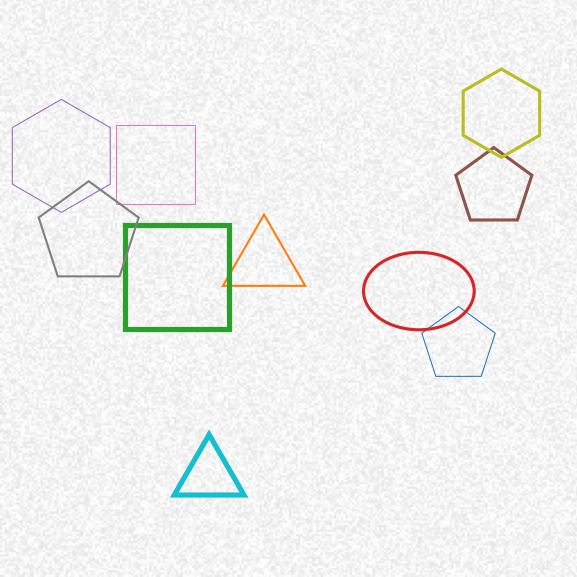[{"shape": "pentagon", "thickness": 0.5, "radius": 0.33, "center": [0.794, 0.402]}, {"shape": "triangle", "thickness": 1, "radius": 0.41, "center": [0.457, 0.545]}, {"shape": "square", "thickness": 2.5, "radius": 0.45, "center": [0.306, 0.519]}, {"shape": "oval", "thickness": 1.5, "radius": 0.48, "center": [0.725, 0.495]}, {"shape": "hexagon", "thickness": 0.5, "radius": 0.49, "center": [0.106, 0.729]}, {"shape": "pentagon", "thickness": 1.5, "radius": 0.35, "center": [0.855, 0.674]}, {"shape": "square", "thickness": 0.5, "radius": 0.34, "center": [0.269, 0.715]}, {"shape": "pentagon", "thickness": 1, "radius": 0.46, "center": [0.154, 0.594]}, {"shape": "hexagon", "thickness": 1.5, "radius": 0.38, "center": [0.868, 0.803]}, {"shape": "triangle", "thickness": 2.5, "radius": 0.35, "center": [0.362, 0.177]}]